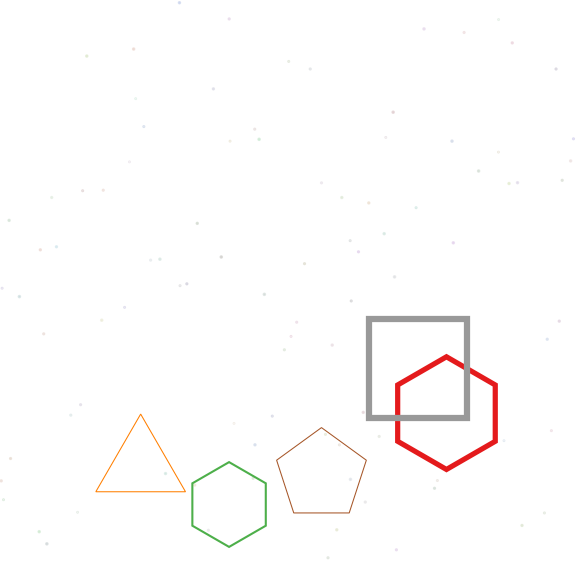[{"shape": "hexagon", "thickness": 2.5, "radius": 0.49, "center": [0.773, 0.284]}, {"shape": "hexagon", "thickness": 1, "radius": 0.37, "center": [0.397, 0.126]}, {"shape": "triangle", "thickness": 0.5, "radius": 0.45, "center": [0.244, 0.192]}, {"shape": "pentagon", "thickness": 0.5, "radius": 0.41, "center": [0.557, 0.177]}, {"shape": "square", "thickness": 3, "radius": 0.43, "center": [0.724, 0.361]}]